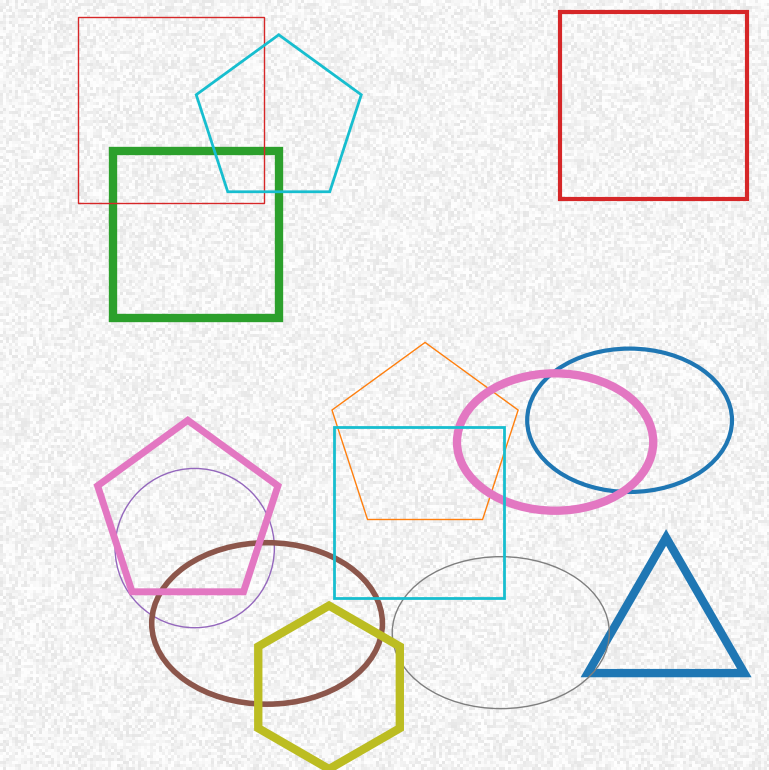[{"shape": "oval", "thickness": 1.5, "radius": 0.66, "center": [0.818, 0.454]}, {"shape": "triangle", "thickness": 3, "radius": 0.59, "center": [0.865, 0.185]}, {"shape": "pentagon", "thickness": 0.5, "radius": 0.64, "center": [0.552, 0.428]}, {"shape": "square", "thickness": 3, "radius": 0.54, "center": [0.255, 0.696]}, {"shape": "square", "thickness": 1.5, "radius": 0.61, "center": [0.848, 0.863]}, {"shape": "square", "thickness": 0.5, "radius": 0.6, "center": [0.222, 0.858]}, {"shape": "circle", "thickness": 0.5, "radius": 0.52, "center": [0.253, 0.288]}, {"shape": "oval", "thickness": 2, "radius": 0.75, "center": [0.347, 0.19]}, {"shape": "oval", "thickness": 3, "radius": 0.64, "center": [0.721, 0.426]}, {"shape": "pentagon", "thickness": 2.5, "radius": 0.62, "center": [0.244, 0.331]}, {"shape": "oval", "thickness": 0.5, "radius": 0.7, "center": [0.65, 0.178]}, {"shape": "hexagon", "thickness": 3, "radius": 0.53, "center": [0.427, 0.107]}, {"shape": "pentagon", "thickness": 1, "radius": 0.56, "center": [0.362, 0.842]}, {"shape": "square", "thickness": 1, "radius": 0.55, "center": [0.544, 0.335]}]